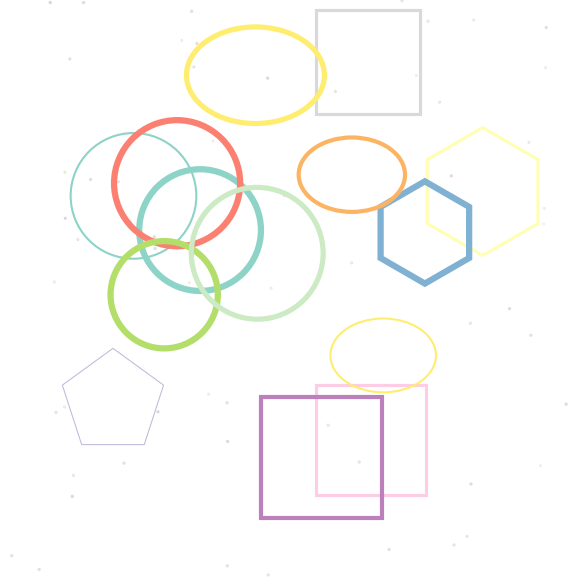[{"shape": "circle", "thickness": 3, "radius": 0.53, "center": [0.346, 0.601]}, {"shape": "circle", "thickness": 1, "radius": 0.54, "center": [0.231, 0.66]}, {"shape": "hexagon", "thickness": 1.5, "radius": 0.55, "center": [0.836, 0.668]}, {"shape": "pentagon", "thickness": 0.5, "radius": 0.46, "center": [0.196, 0.304]}, {"shape": "circle", "thickness": 3, "radius": 0.55, "center": [0.307, 0.682]}, {"shape": "hexagon", "thickness": 3, "radius": 0.44, "center": [0.736, 0.597]}, {"shape": "oval", "thickness": 2, "radius": 0.46, "center": [0.609, 0.697]}, {"shape": "circle", "thickness": 3, "radius": 0.46, "center": [0.284, 0.489]}, {"shape": "square", "thickness": 1.5, "radius": 0.48, "center": [0.643, 0.236]}, {"shape": "square", "thickness": 1.5, "radius": 0.45, "center": [0.638, 0.892]}, {"shape": "square", "thickness": 2, "radius": 0.52, "center": [0.557, 0.206]}, {"shape": "circle", "thickness": 2.5, "radius": 0.57, "center": [0.445, 0.561]}, {"shape": "oval", "thickness": 1, "radius": 0.46, "center": [0.664, 0.384]}, {"shape": "oval", "thickness": 2.5, "radius": 0.6, "center": [0.442, 0.869]}]